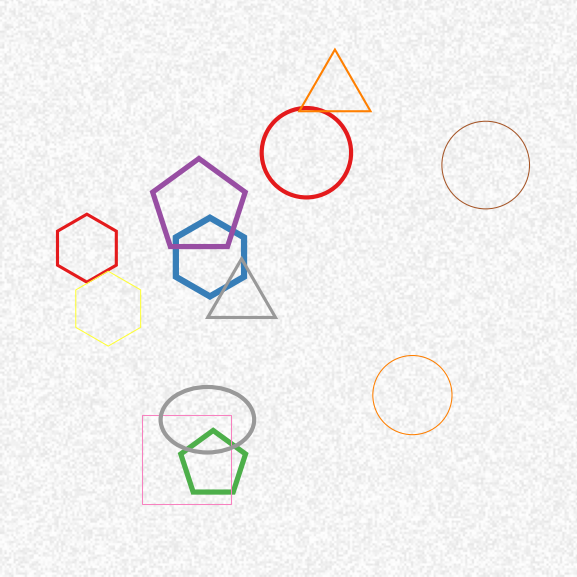[{"shape": "hexagon", "thickness": 1.5, "radius": 0.29, "center": [0.15, 0.569]}, {"shape": "circle", "thickness": 2, "radius": 0.39, "center": [0.531, 0.735]}, {"shape": "hexagon", "thickness": 3, "radius": 0.34, "center": [0.364, 0.554]}, {"shape": "pentagon", "thickness": 2.5, "radius": 0.29, "center": [0.369, 0.195]}, {"shape": "pentagon", "thickness": 2.5, "radius": 0.42, "center": [0.344, 0.64]}, {"shape": "circle", "thickness": 0.5, "radius": 0.34, "center": [0.714, 0.315]}, {"shape": "triangle", "thickness": 1, "radius": 0.36, "center": [0.58, 0.842]}, {"shape": "hexagon", "thickness": 0.5, "radius": 0.32, "center": [0.187, 0.465]}, {"shape": "circle", "thickness": 0.5, "radius": 0.38, "center": [0.841, 0.713]}, {"shape": "square", "thickness": 0.5, "radius": 0.39, "center": [0.323, 0.204]}, {"shape": "oval", "thickness": 2, "radius": 0.4, "center": [0.359, 0.272]}, {"shape": "triangle", "thickness": 1.5, "radius": 0.34, "center": [0.418, 0.483]}]